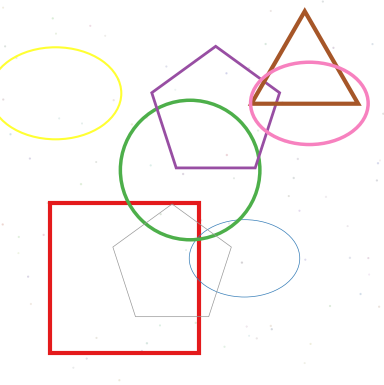[{"shape": "square", "thickness": 3, "radius": 0.97, "center": [0.323, 0.277]}, {"shape": "oval", "thickness": 0.5, "radius": 0.72, "center": [0.635, 0.329]}, {"shape": "circle", "thickness": 2.5, "radius": 0.91, "center": [0.494, 0.558]}, {"shape": "pentagon", "thickness": 2, "radius": 0.87, "center": [0.56, 0.705]}, {"shape": "oval", "thickness": 1.5, "radius": 0.85, "center": [0.144, 0.758]}, {"shape": "triangle", "thickness": 3, "radius": 0.8, "center": [0.792, 0.811]}, {"shape": "oval", "thickness": 2.5, "radius": 0.76, "center": [0.804, 0.731]}, {"shape": "pentagon", "thickness": 0.5, "radius": 0.81, "center": [0.447, 0.308]}]